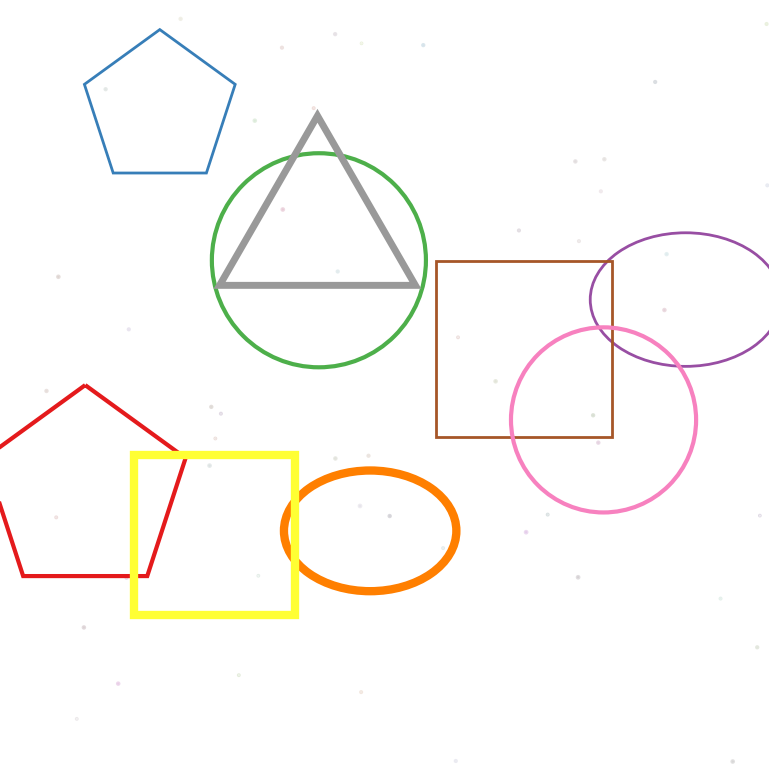[{"shape": "pentagon", "thickness": 1.5, "radius": 0.69, "center": [0.111, 0.363]}, {"shape": "pentagon", "thickness": 1, "radius": 0.51, "center": [0.208, 0.859]}, {"shape": "circle", "thickness": 1.5, "radius": 0.7, "center": [0.414, 0.662]}, {"shape": "oval", "thickness": 1, "radius": 0.62, "center": [0.89, 0.611]}, {"shape": "oval", "thickness": 3, "radius": 0.56, "center": [0.481, 0.311]}, {"shape": "square", "thickness": 3, "radius": 0.52, "center": [0.279, 0.305]}, {"shape": "square", "thickness": 1, "radius": 0.57, "center": [0.68, 0.547]}, {"shape": "circle", "thickness": 1.5, "radius": 0.6, "center": [0.784, 0.455]}, {"shape": "triangle", "thickness": 2.5, "radius": 0.73, "center": [0.412, 0.703]}]